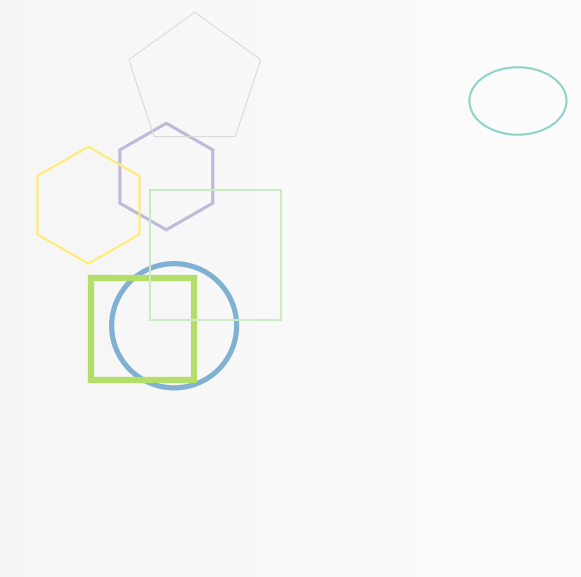[{"shape": "oval", "thickness": 1, "radius": 0.42, "center": [0.891, 0.824]}, {"shape": "hexagon", "thickness": 1.5, "radius": 0.46, "center": [0.286, 0.693]}, {"shape": "circle", "thickness": 2.5, "radius": 0.54, "center": [0.3, 0.435]}, {"shape": "square", "thickness": 3, "radius": 0.44, "center": [0.245, 0.43]}, {"shape": "pentagon", "thickness": 0.5, "radius": 0.6, "center": [0.335, 0.859]}, {"shape": "square", "thickness": 1, "radius": 0.56, "center": [0.37, 0.558]}, {"shape": "hexagon", "thickness": 1, "radius": 0.51, "center": [0.152, 0.644]}]